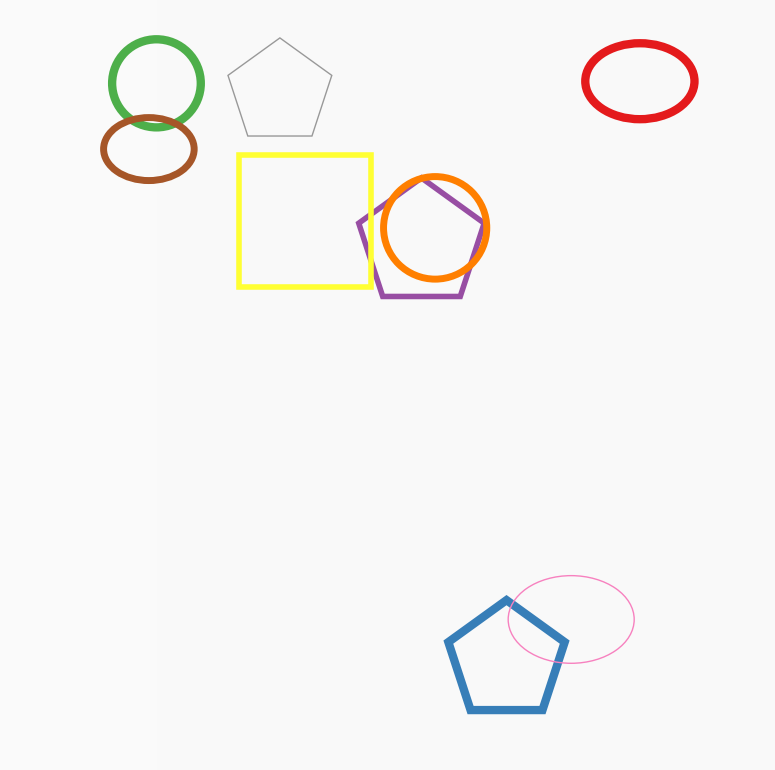[{"shape": "oval", "thickness": 3, "radius": 0.35, "center": [0.826, 0.895]}, {"shape": "pentagon", "thickness": 3, "radius": 0.39, "center": [0.654, 0.142]}, {"shape": "circle", "thickness": 3, "radius": 0.29, "center": [0.202, 0.892]}, {"shape": "pentagon", "thickness": 2, "radius": 0.43, "center": [0.544, 0.684]}, {"shape": "circle", "thickness": 2.5, "radius": 0.33, "center": [0.561, 0.704]}, {"shape": "square", "thickness": 2, "radius": 0.43, "center": [0.394, 0.713]}, {"shape": "oval", "thickness": 2.5, "radius": 0.29, "center": [0.192, 0.806]}, {"shape": "oval", "thickness": 0.5, "radius": 0.41, "center": [0.737, 0.195]}, {"shape": "pentagon", "thickness": 0.5, "radius": 0.35, "center": [0.361, 0.88]}]